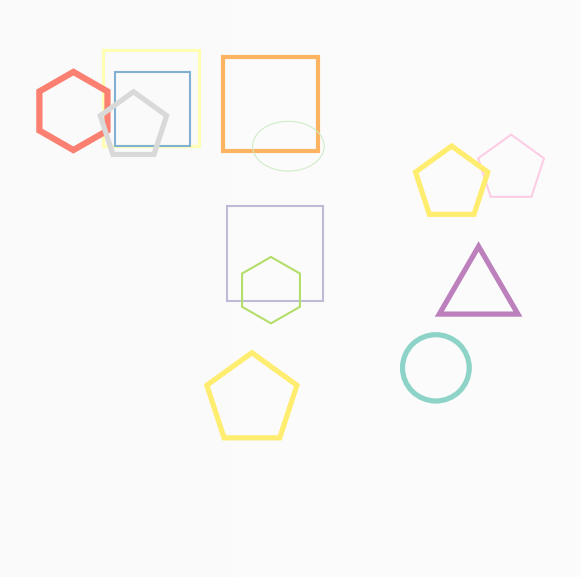[{"shape": "circle", "thickness": 2.5, "radius": 0.29, "center": [0.75, 0.362]}, {"shape": "square", "thickness": 1.5, "radius": 0.41, "center": [0.259, 0.829]}, {"shape": "square", "thickness": 1, "radius": 0.41, "center": [0.473, 0.561]}, {"shape": "hexagon", "thickness": 3, "radius": 0.34, "center": [0.126, 0.807]}, {"shape": "square", "thickness": 1, "radius": 0.32, "center": [0.262, 0.81]}, {"shape": "square", "thickness": 2, "radius": 0.41, "center": [0.465, 0.819]}, {"shape": "hexagon", "thickness": 1, "radius": 0.29, "center": [0.466, 0.497]}, {"shape": "pentagon", "thickness": 1, "radius": 0.3, "center": [0.879, 0.707]}, {"shape": "pentagon", "thickness": 2.5, "radius": 0.3, "center": [0.23, 0.78]}, {"shape": "triangle", "thickness": 2.5, "radius": 0.39, "center": [0.823, 0.494]}, {"shape": "oval", "thickness": 0.5, "radius": 0.31, "center": [0.496, 0.746]}, {"shape": "pentagon", "thickness": 2.5, "radius": 0.33, "center": [0.777, 0.681]}, {"shape": "pentagon", "thickness": 2.5, "radius": 0.41, "center": [0.433, 0.307]}]